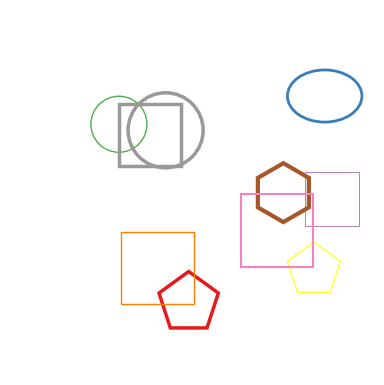[{"shape": "pentagon", "thickness": 2.5, "radius": 0.41, "center": [0.49, 0.214]}, {"shape": "oval", "thickness": 2, "radius": 0.48, "center": [0.843, 0.751]}, {"shape": "circle", "thickness": 1, "radius": 0.36, "center": [0.309, 0.677]}, {"shape": "square", "thickness": 0.5, "radius": 0.35, "center": [0.862, 0.483]}, {"shape": "square", "thickness": 1, "radius": 0.47, "center": [0.409, 0.305]}, {"shape": "pentagon", "thickness": 1, "radius": 0.36, "center": [0.815, 0.299]}, {"shape": "hexagon", "thickness": 3, "radius": 0.38, "center": [0.736, 0.5]}, {"shape": "square", "thickness": 1.5, "radius": 0.47, "center": [0.719, 0.401]}, {"shape": "circle", "thickness": 2.5, "radius": 0.49, "center": [0.43, 0.662]}, {"shape": "square", "thickness": 2.5, "radius": 0.4, "center": [0.389, 0.65]}]